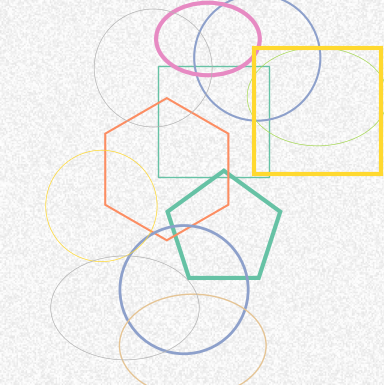[{"shape": "square", "thickness": 1, "radius": 0.72, "center": [0.555, 0.684]}, {"shape": "pentagon", "thickness": 3, "radius": 0.77, "center": [0.582, 0.403]}, {"shape": "hexagon", "thickness": 1.5, "radius": 0.92, "center": [0.433, 0.56]}, {"shape": "circle", "thickness": 1.5, "radius": 0.82, "center": [0.668, 0.85]}, {"shape": "circle", "thickness": 2, "radius": 0.83, "center": [0.478, 0.248]}, {"shape": "oval", "thickness": 3, "radius": 0.67, "center": [0.54, 0.899]}, {"shape": "oval", "thickness": 0.5, "radius": 0.91, "center": [0.824, 0.749]}, {"shape": "circle", "thickness": 0.5, "radius": 0.72, "center": [0.263, 0.465]}, {"shape": "square", "thickness": 3, "radius": 0.82, "center": [0.825, 0.712]}, {"shape": "oval", "thickness": 1, "radius": 0.95, "center": [0.501, 0.103]}, {"shape": "oval", "thickness": 0.5, "radius": 0.96, "center": [0.325, 0.2]}, {"shape": "circle", "thickness": 0.5, "radius": 0.77, "center": [0.398, 0.823]}]